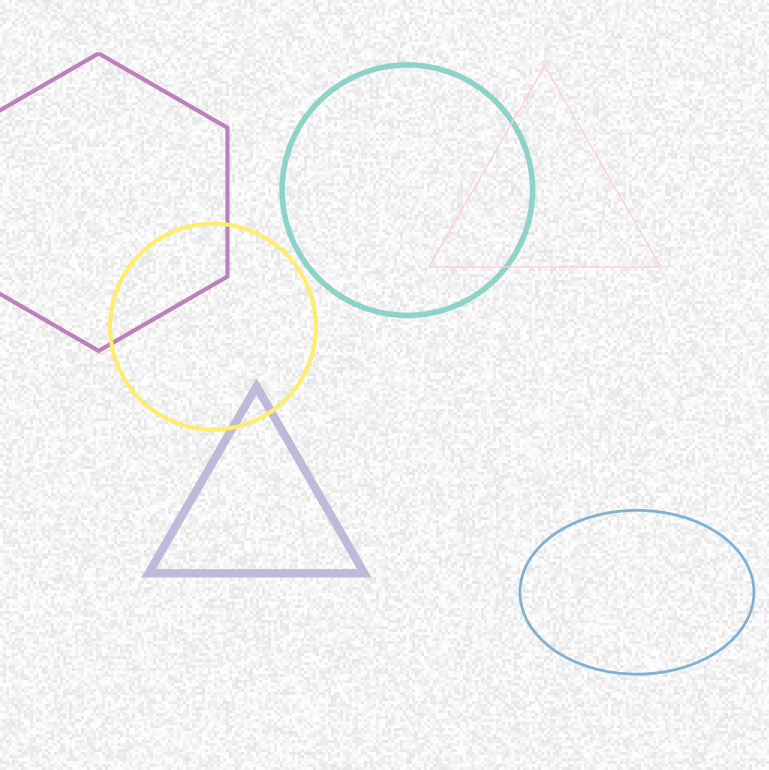[{"shape": "circle", "thickness": 2, "radius": 0.81, "center": [0.529, 0.753]}, {"shape": "triangle", "thickness": 3, "radius": 0.81, "center": [0.333, 0.336]}, {"shape": "oval", "thickness": 1, "radius": 0.76, "center": [0.827, 0.231]}, {"shape": "triangle", "thickness": 0.5, "radius": 0.87, "center": [0.708, 0.74]}, {"shape": "hexagon", "thickness": 1.5, "radius": 0.97, "center": [0.128, 0.737]}, {"shape": "circle", "thickness": 1.5, "radius": 0.67, "center": [0.277, 0.576]}]